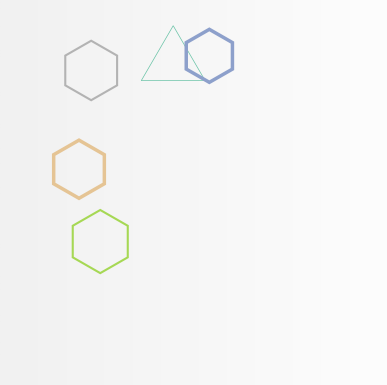[{"shape": "triangle", "thickness": 0.5, "radius": 0.48, "center": [0.447, 0.838]}, {"shape": "hexagon", "thickness": 2.5, "radius": 0.34, "center": [0.54, 0.855]}, {"shape": "hexagon", "thickness": 1.5, "radius": 0.41, "center": [0.259, 0.373]}, {"shape": "hexagon", "thickness": 2.5, "radius": 0.38, "center": [0.204, 0.56]}, {"shape": "hexagon", "thickness": 1.5, "radius": 0.39, "center": [0.235, 0.817]}]